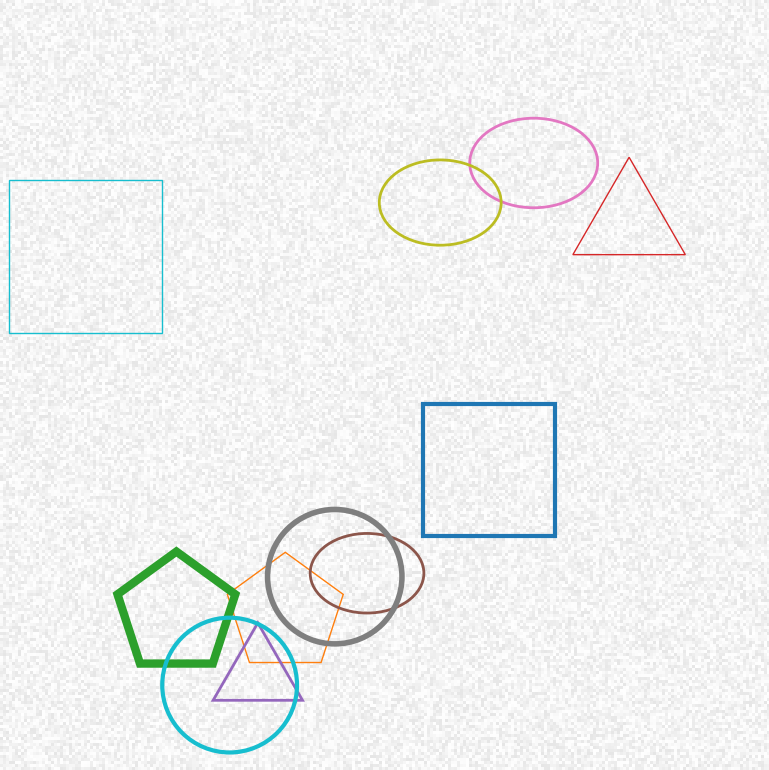[{"shape": "square", "thickness": 1.5, "radius": 0.43, "center": [0.635, 0.39]}, {"shape": "pentagon", "thickness": 0.5, "radius": 0.4, "center": [0.37, 0.204]}, {"shape": "pentagon", "thickness": 3, "radius": 0.4, "center": [0.229, 0.203]}, {"shape": "triangle", "thickness": 0.5, "radius": 0.42, "center": [0.817, 0.711]}, {"shape": "triangle", "thickness": 1, "radius": 0.34, "center": [0.335, 0.124]}, {"shape": "oval", "thickness": 1, "radius": 0.37, "center": [0.477, 0.256]}, {"shape": "oval", "thickness": 1, "radius": 0.42, "center": [0.693, 0.788]}, {"shape": "circle", "thickness": 2, "radius": 0.44, "center": [0.435, 0.251]}, {"shape": "oval", "thickness": 1, "radius": 0.4, "center": [0.572, 0.737]}, {"shape": "circle", "thickness": 1.5, "radius": 0.44, "center": [0.298, 0.11]}, {"shape": "square", "thickness": 0.5, "radius": 0.5, "center": [0.111, 0.667]}]